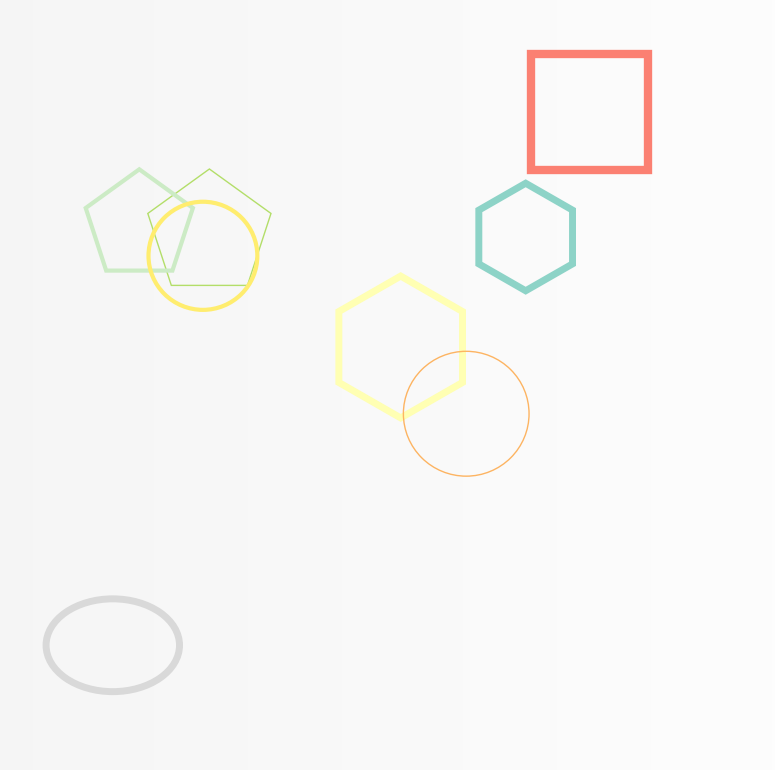[{"shape": "hexagon", "thickness": 2.5, "radius": 0.35, "center": [0.678, 0.692]}, {"shape": "hexagon", "thickness": 2.5, "radius": 0.46, "center": [0.517, 0.549]}, {"shape": "square", "thickness": 3, "radius": 0.38, "center": [0.76, 0.854]}, {"shape": "circle", "thickness": 0.5, "radius": 0.41, "center": [0.602, 0.463]}, {"shape": "pentagon", "thickness": 0.5, "radius": 0.42, "center": [0.27, 0.697]}, {"shape": "oval", "thickness": 2.5, "radius": 0.43, "center": [0.146, 0.162]}, {"shape": "pentagon", "thickness": 1.5, "radius": 0.36, "center": [0.18, 0.707]}, {"shape": "circle", "thickness": 1.5, "radius": 0.35, "center": [0.262, 0.668]}]